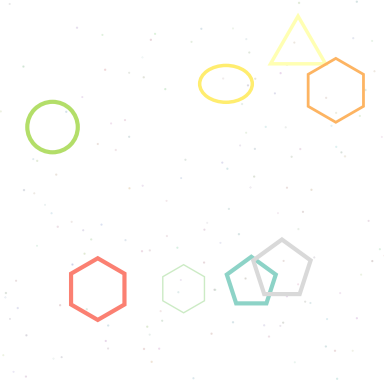[{"shape": "pentagon", "thickness": 3, "radius": 0.33, "center": [0.653, 0.266]}, {"shape": "triangle", "thickness": 2.5, "radius": 0.41, "center": [0.774, 0.876]}, {"shape": "hexagon", "thickness": 3, "radius": 0.4, "center": [0.254, 0.249]}, {"shape": "hexagon", "thickness": 2, "radius": 0.41, "center": [0.872, 0.765]}, {"shape": "circle", "thickness": 3, "radius": 0.33, "center": [0.136, 0.67]}, {"shape": "pentagon", "thickness": 3, "radius": 0.39, "center": [0.732, 0.3]}, {"shape": "hexagon", "thickness": 1, "radius": 0.31, "center": [0.477, 0.25]}, {"shape": "oval", "thickness": 2.5, "radius": 0.34, "center": [0.587, 0.782]}]